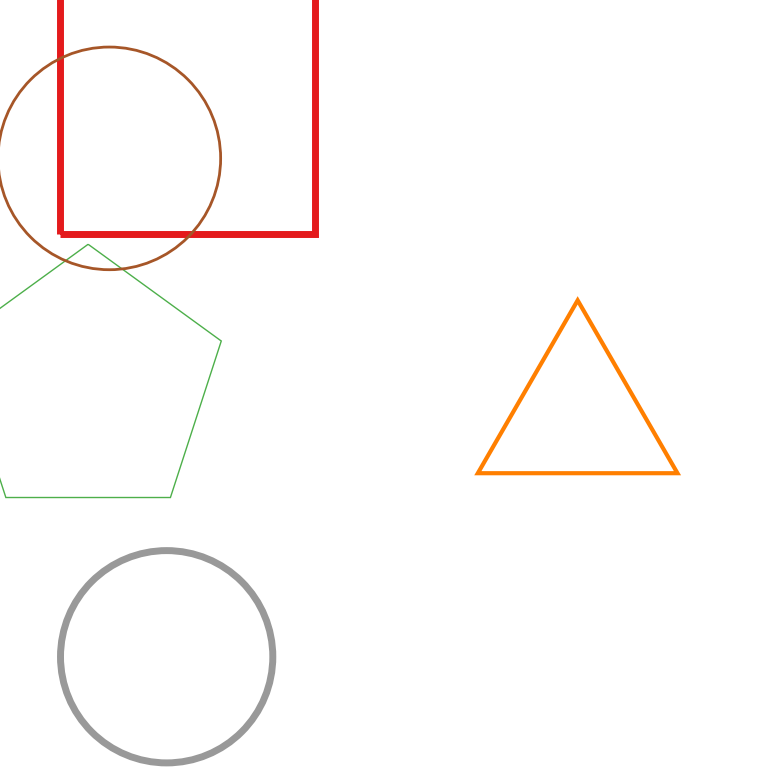[{"shape": "square", "thickness": 2.5, "radius": 0.83, "center": [0.244, 0.862]}, {"shape": "pentagon", "thickness": 0.5, "radius": 0.91, "center": [0.114, 0.501]}, {"shape": "triangle", "thickness": 1.5, "radius": 0.75, "center": [0.75, 0.46]}, {"shape": "circle", "thickness": 1, "radius": 0.72, "center": [0.142, 0.794]}, {"shape": "circle", "thickness": 2.5, "radius": 0.69, "center": [0.216, 0.147]}]